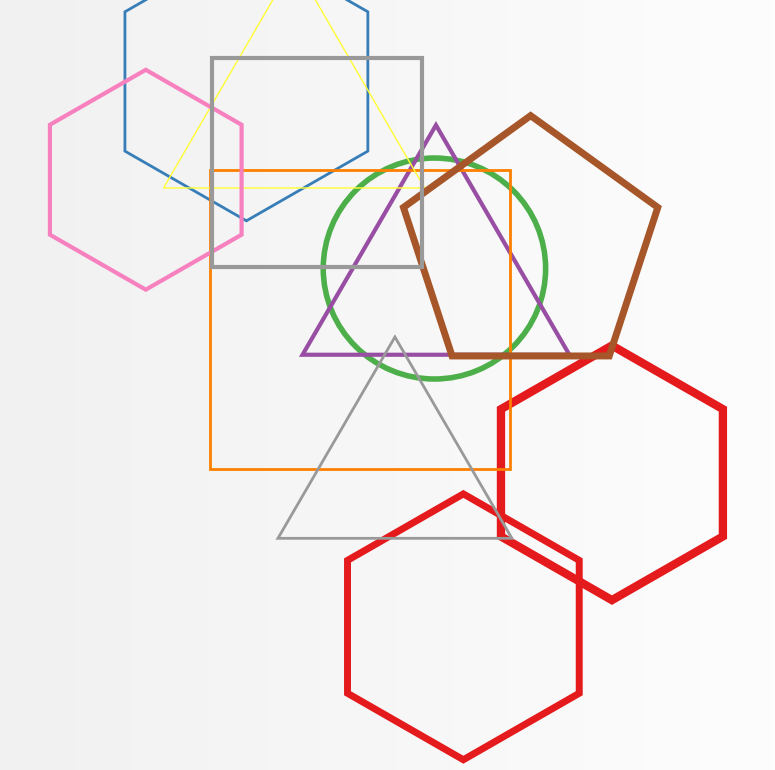[{"shape": "hexagon", "thickness": 2.5, "radius": 0.86, "center": [0.598, 0.186]}, {"shape": "hexagon", "thickness": 3, "radius": 0.83, "center": [0.79, 0.386]}, {"shape": "hexagon", "thickness": 1, "radius": 0.9, "center": [0.318, 0.894]}, {"shape": "circle", "thickness": 2, "radius": 0.72, "center": [0.561, 0.651]}, {"shape": "triangle", "thickness": 1.5, "radius": 0.99, "center": [0.563, 0.639]}, {"shape": "square", "thickness": 1, "radius": 0.97, "center": [0.465, 0.585]}, {"shape": "triangle", "thickness": 0.5, "radius": 0.97, "center": [0.379, 0.853]}, {"shape": "pentagon", "thickness": 2.5, "radius": 0.86, "center": [0.685, 0.677]}, {"shape": "hexagon", "thickness": 1.5, "radius": 0.71, "center": [0.188, 0.767]}, {"shape": "square", "thickness": 1.5, "radius": 0.68, "center": [0.41, 0.789]}, {"shape": "triangle", "thickness": 1, "radius": 0.87, "center": [0.51, 0.388]}]